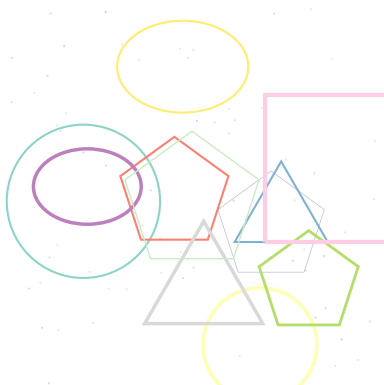[{"shape": "circle", "thickness": 1.5, "radius": 1.0, "center": [0.217, 0.477]}, {"shape": "circle", "thickness": 2.5, "radius": 0.74, "center": [0.675, 0.105]}, {"shape": "pentagon", "thickness": 0.5, "radius": 0.73, "center": [0.704, 0.411]}, {"shape": "pentagon", "thickness": 1.5, "radius": 0.74, "center": [0.453, 0.497]}, {"shape": "triangle", "thickness": 1.5, "radius": 0.7, "center": [0.73, 0.441]}, {"shape": "pentagon", "thickness": 2, "radius": 0.68, "center": [0.802, 0.266]}, {"shape": "square", "thickness": 3, "radius": 0.96, "center": [0.88, 0.563]}, {"shape": "triangle", "thickness": 2.5, "radius": 0.89, "center": [0.529, 0.248]}, {"shape": "oval", "thickness": 2.5, "radius": 0.7, "center": [0.227, 0.515]}, {"shape": "pentagon", "thickness": 1, "radius": 0.92, "center": [0.499, 0.476]}, {"shape": "oval", "thickness": 1.5, "radius": 0.85, "center": [0.475, 0.827]}]